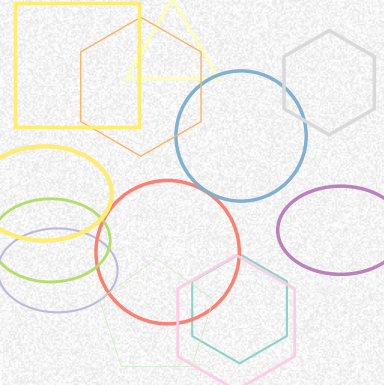[{"shape": "hexagon", "thickness": 1.5, "radius": 0.71, "center": [0.622, 0.198]}, {"shape": "triangle", "thickness": 2, "radius": 0.69, "center": [0.448, 0.864]}, {"shape": "oval", "thickness": 1.5, "radius": 0.78, "center": [0.15, 0.298]}, {"shape": "circle", "thickness": 2.5, "radius": 0.93, "center": [0.435, 0.345]}, {"shape": "circle", "thickness": 2.5, "radius": 0.85, "center": [0.626, 0.647]}, {"shape": "hexagon", "thickness": 1, "radius": 0.9, "center": [0.366, 0.775]}, {"shape": "oval", "thickness": 2, "radius": 0.77, "center": [0.132, 0.376]}, {"shape": "hexagon", "thickness": 2, "radius": 0.88, "center": [0.614, 0.162]}, {"shape": "hexagon", "thickness": 2.5, "radius": 0.68, "center": [0.855, 0.785]}, {"shape": "oval", "thickness": 2.5, "radius": 0.82, "center": [0.885, 0.402]}, {"shape": "pentagon", "thickness": 0.5, "radius": 0.78, "center": [0.406, 0.173]}, {"shape": "square", "thickness": 2.5, "radius": 0.8, "center": [0.201, 0.83]}, {"shape": "oval", "thickness": 3, "radius": 0.88, "center": [0.115, 0.498]}]